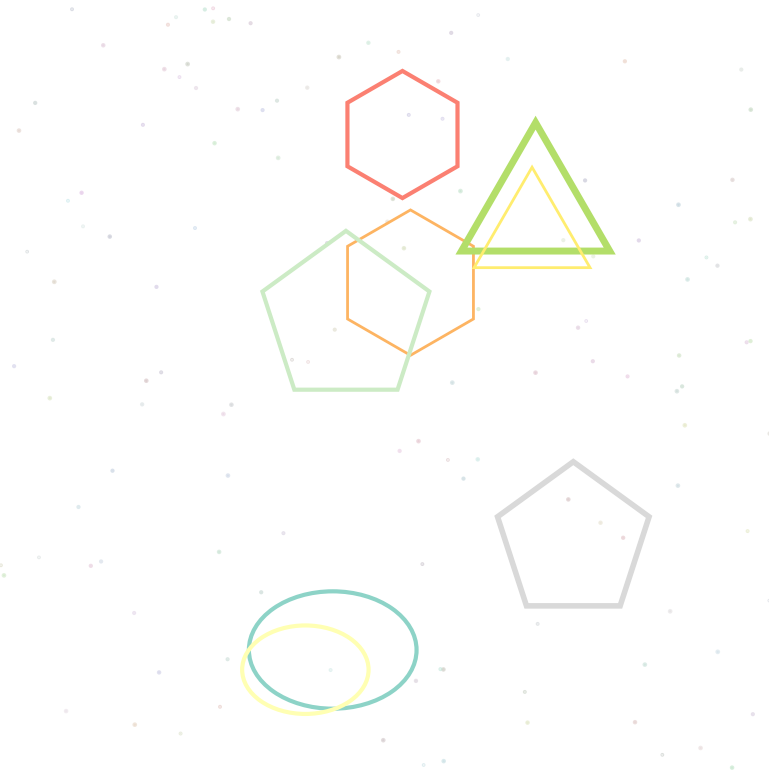[{"shape": "oval", "thickness": 1.5, "radius": 0.54, "center": [0.432, 0.156]}, {"shape": "oval", "thickness": 1.5, "radius": 0.41, "center": [0.397, 0.13]}, {"shape": "hexagon", "thickness": 1.5, "radius": 0.41, "center": [0.523, 0.825]}, {"shape": "hexagon", "thickness": 1, "radius": 0.47, "center": [0.533, 0.633]}, {"shape": "triangle", "thickness": 2.5, "radius": 0.56, "center": [0.696, 0.73]}, {"shape": "pentagon", "thickness": 2, "radius": 0.52, "center": [0.745, 0.297]}, {"shape": "pentagon", "thickness": 1.5, "radius": 0.57, "center": [0.449, 0.586]}, {"shape": "triangle", "thickness": 1, "radius": 0.43, "center": [0.691, 0.696]}]